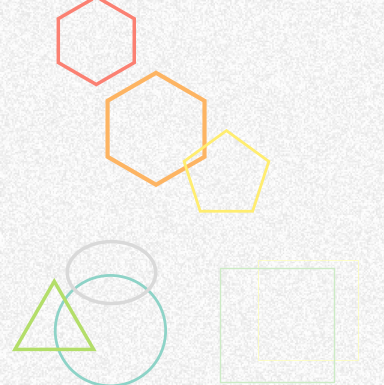[{"shape": "circle", "thickness": 2, "radius": 0.72, "center": [0.287, 0.141]}, {"shape": "square", "thickness": 0.5, "radius": 0.65, "center": [0.801, 0.196]}, {"shape": "hexagon", "thickness": 2.5, "radius": 0.57, "center": [0.25, 0.894]}, {"shape": "hexagon", "thickness": 3, "radius": 0.73, "center": [0.405, 0.665]}, {"shape": "triangle", "thickness": 2.5, "radius": 0.59, "center": [0.141, 0.151]}, {"shape": "oval", "thickness": 2.5, "radius": 0.57, "center": [0.29, 0.292]}, {"shape": "square", "thickness": 1, "radius": 0.74, "center": [0.72, 0.156]}, {"shape": "pentagon", "thickness": 2, "radius": 0.58, "center": [0.588, 0.545]}]